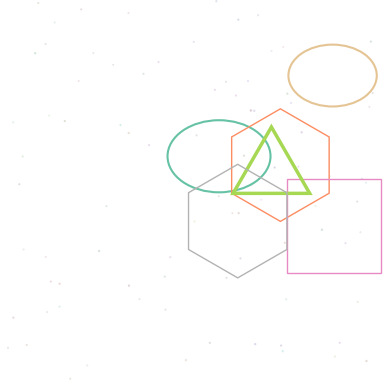[{"shape": "oval", "thickness": 1.5, "radius": 0.67, "center": [0.569, 0.594]}, {"shape": "hexagon", "thickness": 1, "radius": 0.73, "center": [0.728, 0.571]}, {"shape": "square", "thickness": 1, "radius": 0.61, "center": [0.868, 0.413]}, {"shape": "triangle", "thickness": 2.5, "radius": 0.57, "center": [0.705, 0.555]}, {"shape": "oval", "thickness": 1.5, "radius": 0.57, "center": [0.864, 0.804]}, {"shape": "hexagon", "thickness": 1, "radius": 0.74, "center": [0.617, 0.426]}]